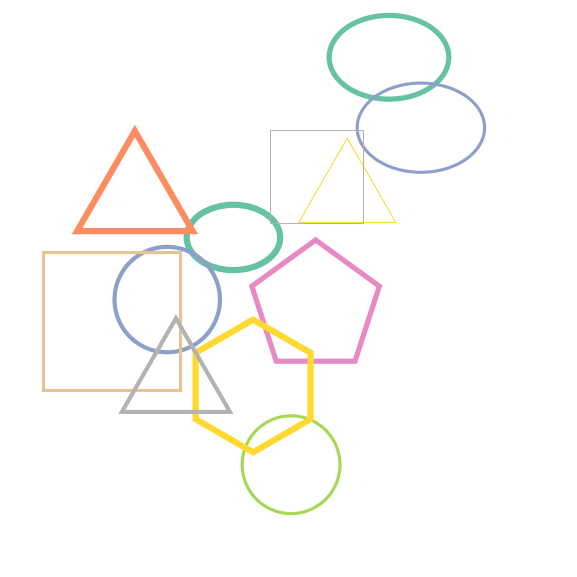[{"shape": "oval", "thickness": 2.5, "radius": 0.52, "center": [0.674, 0.9]}, {"shape": "oval", "thickness": 3, "radius": 0.4, "center": [0.404, 0.588]}, {"shape": "triangle", "thickness": 3, "radius": 0.58, "center": [0.234, 0.657]}, {"shape": "circle", "thickness": 2, "radius": 0.46, "center": [0.29, 0.48]}, {"shape": "oval", "thickness": 1.5, "radius": 0.55, "center": [0.729, 0.778]}, {"shape": "pentagon", "thickness": 2.5, "radius": 0.58, "center": [0.547, 0.468]}, {"shape": "circle", "thickness": 1.5, "radius": 0.42, "center": [0.504, 0.194]}, {"shape": "hexagon", "thickness": 3, "radius": 0.57, "center": [0.438, 0.331]}, {"shape": "triangle", "thickness": 0.5, "radius": 0.49, "center": [0.601, 0.662]}, {"shape": "square", "thickness": 1.5, "radius": 0.6, "center": [0.193, 0.443]}, {"shape": "triangle", "thickness": 2, "radius": 0.54, "center": [0.305, 0.34]}, {"shape": "square", "thickness": 0.5, "radius": 0.4, "center": [0.549, 0.693]}]